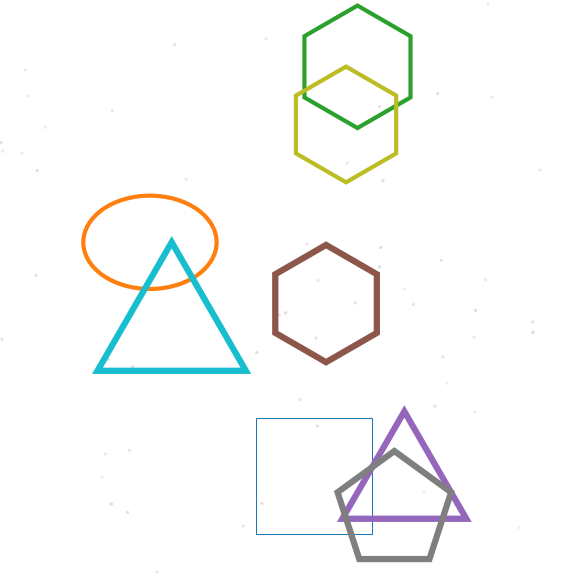[{"shape": "square", "thickness": 0.5, "radius": 0.5, "center": [0.543, 0.175]}, {"shape": "oval", "thickness": 2, "radius": 0.58, "center": [0.26, 0.58]}, {"shape": "hexagon", "thickness": 2, "radius": 0.53, "center": [0.619, 0.883]}, {"shape": "triangle", "thickness": 3, "radius": 0.62, "center": [0.7, 0.163]}, {"shape": "hexagon", "thickness": 3, "radius": 0.51, "center": [0.565, 0.473]}, {"shape": "pentagon", "thickness": 3, "radius": 0.52, "center": [0.683, 0.115]}, {"shape": "hexagon", "thickness": 2, "radius": 0.5, "center": [0.599, 0.784]}, {"shape": "triangle", "thickness": 3, "radius": 0.74, "center": [0.297, 0.431]}]